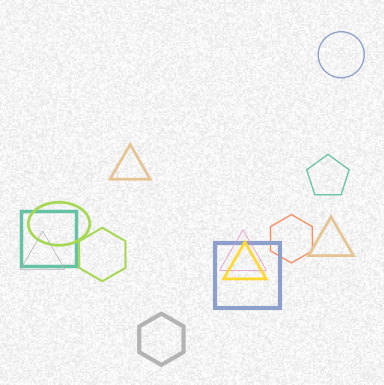[{"shape": "square", "thickness": 2.5, "radius": 0.35, "center": [0.127, 0.381]}, {"shape": "pentagon", "thickness": 1, "radius": 0.29, "center": [0.852, 0.541]}, {"shape": "hexagon", "thickness": 1, "radius": 0.31, "center": [0.757, 0.38]}, {"shape": "square", "thickness": 3, "radius": 0.42, "center": [0.643, 0.285]}, {"shape": "circle", "thickness": 1, "radius": 0.3, "center": [0.886, 0.858]}, {"shape": "triangle", "thickness": 0.5, "radius": 0.35, "center": [0.631, 0.333]}, {"shape": "oval", "thickness": 2, "radius": 0.4, "center": [0.153, 0.419]}, {"shape": "hexagon", "thickness": 1.5, "radius": 0.35, "center": [0.266, 0.339]}, {"shape": "triangle", "thickness": 2, "radius": 0.32, "center": [0.636, 0.307]}, {"shape": "triangle", "thickness": 2, "radius": 0.3, "center": [0.338, 0.565]}, {"shape": "triangle", "thickness": 2, "radius": 0.34, "center": [0.86, 0.37]}, {"shape": "hexagon", "thickness": 3, "radius": 0.33, "center": [0.419, 0.119]}, {"shape": "triangle", "thickness": 0.5, "radius": 0.33, "center": [0.111, 0.333]}]